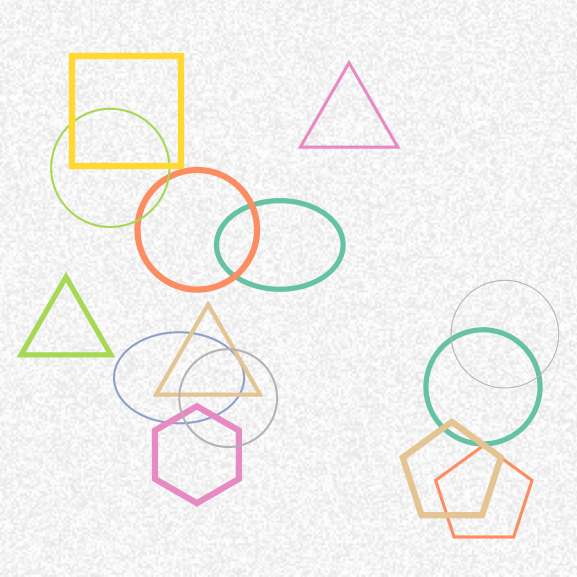[{"shape": "circle", "thickness": 2.5, "radius": 0.49, "center": [0.836, 0.329]}, {"shape": "oval", "thickness": 2.5, "radius": 0.55, "center": [0.485, 0.575]}, {"shape": "pentagon", "thickness": 1.5, "radius": 0.44, "center": [0.838, 0.14]}, {"shape": "circle", "thickness": 3, "radius": 0.52, "center": [0.342, 0.601]}, {"shape": "oval", "thickness": 1, "radius": 0.56, "center": [0.31, 0.345]}, {"shape": "hexagon", "thickness": 3, "radius": 0.42, "center": [0.341, 0.212]}, {"shape": "triangle", "thickness": 1.5, "radius": 0.49, "center": [0.604, 0.793]}, {"shape": "circle", "thickness": 1, "radius": 0.51, "center": [0.191, 0.708]}, {"shape": "triangle", "thickness": 2.5, "radius": 0.45, "center": [0.114, 0.43]}, {"shape": "square", "thickness": 3, "radius": 0.47, "center": [0.219, 0.807]}, {"shape": "triangle", "thickness": 2, "radius": 0.52, "center": [0.36, 0.368]}, {"shape": "pentagon", "thickness": 3, "radius": 0.45, "center": [0.782, 0.179]}, {"shape": "circle", "thickness": 0.5, "radius": 0.47, "center": [0.874, 0.421]}, {"shape": "circle", "thickness": 1, "radius": 0.42, "center": [0.395, 0.31]}]